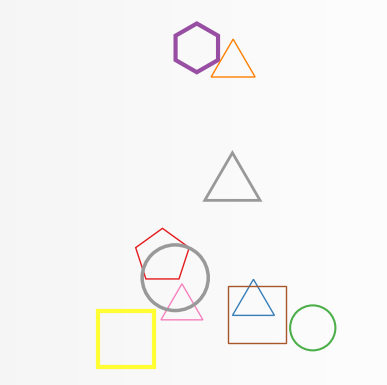[{"shape": "pentagon", "thickness": 1, "radius": 0.36, "center": [0.419, 0.334]}, {"shape": "triangle", "thickness": 1, "radius": 0.31, "center": [0.654, 0.212]}, {"shape": "circle", "thickness": 1.5, "radius": 0.29, "center": [0.807, 0.148]}, {"shape": "hexagon", "thickness": 3, "radius": 0.32, "center": [0.508, 0.876]}, {"shape": "triangle", "thickness": 1, "radius": 0.33, "center": [0.602, 0.833]}, {"shape": "square", "thickness": 3, "radius": 0.36, "center": [0.325, 0.119]}, {"shape": "square", "thickness": 1, "radius": 0.37, "center": [0.662, 0.184]}, {"shape": "triangle", "thickness": 1, "radius": 0.31, "center": [0.47, 0.2]}, {"shape": "circle", "thickness": 2.5, "radius": 0.43, "center": [0.452, 0.279]}, {"shape": "triangle", "thickness": 2, "radius": 0.41, "center": [0.6, 0.521]}]